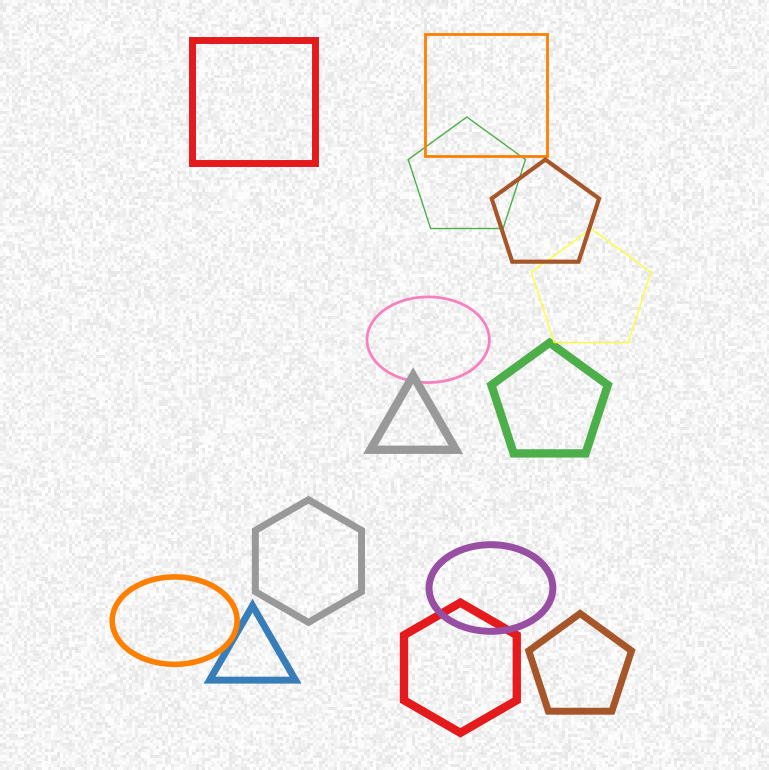[{"shape": "hexagon", "thickness": 3, "radius": 0.42, "center": [0.598, 0.133]}, {"shape": "square", "thickness": 2.5, "radius": 0.4, "center": [0.329, 0.868]}, {"shape": "triangle", "thickness": 2.5, "radius": 0.32, "center": [0.328, 0.149]}, {"shape": "pentagon", "thickness": 3, "radius": 0.4, "center": [0.714, 0.475]}, {"shape": "pentagon", "thickness": 0.5, "radius": 0.4, "center": [0.606, 0.768]}, {"shape": "oval", "thickness": 2.5, "radius": 0.4, "center": [0.638, 0.236]}, {"shape": "oval", "thickness": 2, "radius": 0.41, "center": [0.227, 0.194]}, {"shape": "square", "thickness": 1, "radius": 0.4, "center": [0.631, 0.877]}, {"shape": "pentagon", "thickness": 0.5, "radius": 0.41, "center": [0.768, 0.621]}, {"shape": "pentagon", "thickness": 2.5, "radius": 0.35, "center": [0.753, 0.133]}, {"shape": "pentagon", "thickness": 1.5, "radius": 0.37, "center": [0.708, 0.719]}, {"shape": "oval", "thickness": 1, "radius": 0.4, "center": [0.556, 0.559]}, {"shape": "hexagon", "thickness": 2.5, "radius": 0.4, "center": [0.401, 0.271]}, {"shape": "triangle", "thickness": 3, "radius": 0.32, "center": [0.537, 0.448]}]